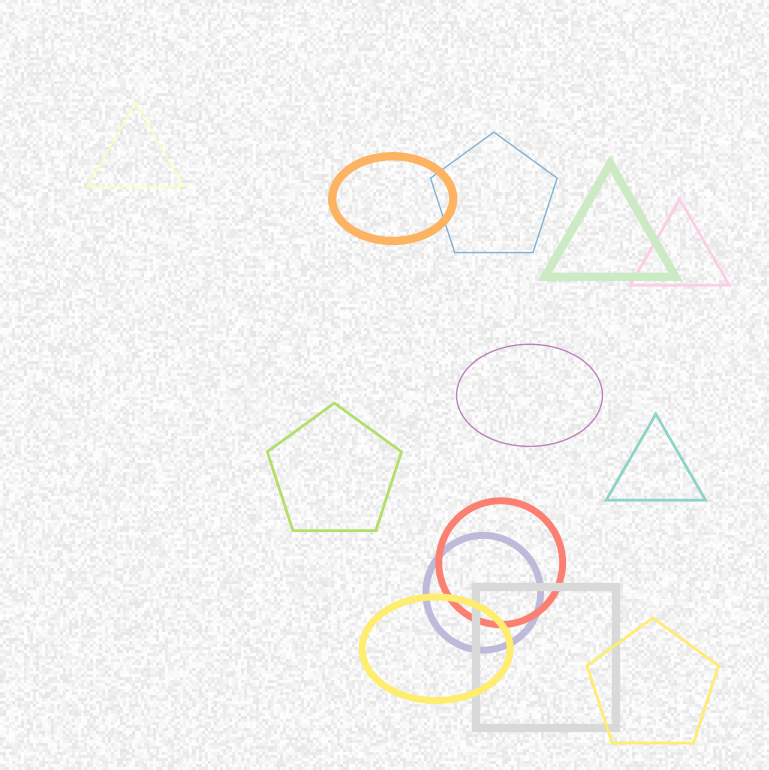[{"shape": "triangle", "thickness": 1, "radius": 0.37, "center": [0.852, 0.388]}, {"shape": "triangle", "thickness": 0.5, "radius": 0.36, "center": [0.176, 0.794]}, {"shape": "circle", "thickness": 2.5, "radius": 0.37, "center": [0.628, 0.23]}, {"shape": "circle", "thickness": 2.5, "radius": 0.4, "center": [0.65, 0.269]}, {"shape": "pentagon", "thickness": 0.5, "radius": 0.43, "center": [0.641, 0.742]}, {"shape": "oval", "thickness": 3, "radius": 0.39, "center": [0.51, 0.742]}, {"shape": "pentagon", "thickness": 1, "radius": 0.46, "center": [0.434, 0.385]}, {"shape": "triangle", "thickness": 1, "radius": 0.37, "center": [0.883, 0.667]}, {"shape": "square", "thickness": 3, "radius": 0.46, "center": [0.709, 0.146]}, {"shape": "oval", "thickness": 0.5, "radius": 0.47, "center": [0.688, 0.487]}, {"shape": "triangle", "thickness": 3, "radius": 0.49, "center": [0.793, 0.69]}, {"shape": "oval", "thickness": 2.5, "radius": 0.48, "center": [0.566, 0.158]}, {"shape": "pentagon", "thickness": 1, "radius": 0.45, "center": [0.848, 0.108]}]